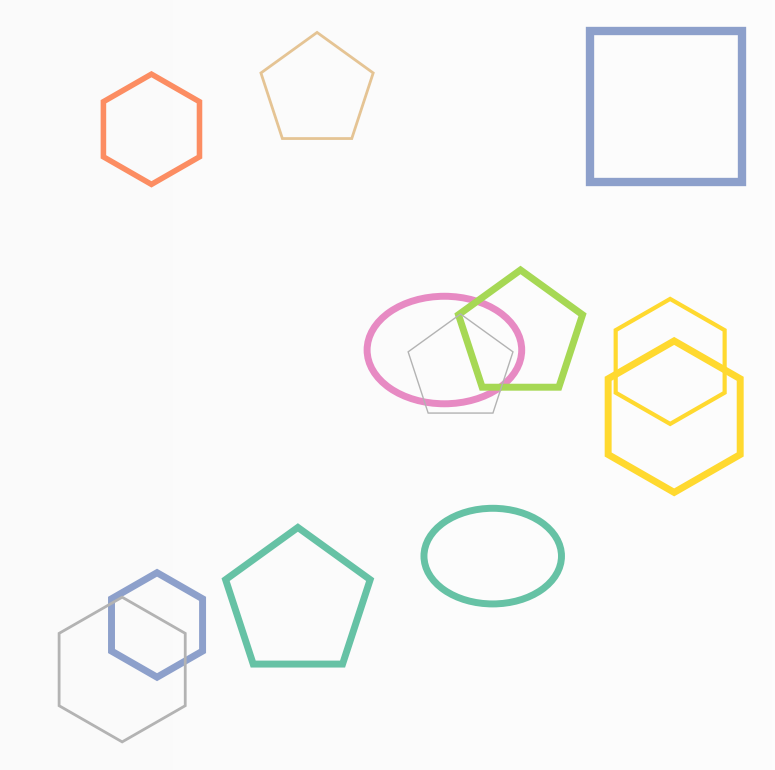[{"shape": "oval", "thickness": 2.5, "radius": 0.44, "center": [0.636, 0.278]}, {"shape": "pentagon", "thickness": 2.5, "radius": 0.49, "center": [0.384, 0.217]}, {"shape": "hexagon", "thickness": 2, "radius": 0.36, "center": [0.195, 0.832]}, {"shape": "hexagon", "thickness": 2.5, "radius": 0.34, "center": [0.203, 0.188]}, {"shape": "square", "thickness": 3, "radius": 0.49, "center": [0.86, 0.862]}, {"shape": "oval", "thickness": 2.5, "radius": 0.5, "center": [0.573, 0.545]}, {"shape": "pentagon", "thickness": 2.5, "radius": 0.42, "center": [0.672, 0.565]}, {"shape": "hexagon", "thickness": 2.5, "radius": 0.49, "center": [0.87, 0.459]}, {"shape": "hexagon", "thickness": 1.5, "radius": 0.41, "center": [0.865, 0.531]}, {"shape": "pentagon", "thickness": 1, "radius": 0.38, "center": [0.409, 0.882]}, {"shape": "pentagon", "thickness": 0.5, "radius": 0.36, "center": [0.594, 0.521]}, {"shape": "hexagon", "thickness": 1, "radius": 0.47, "center": [0.158, 0.13]}]